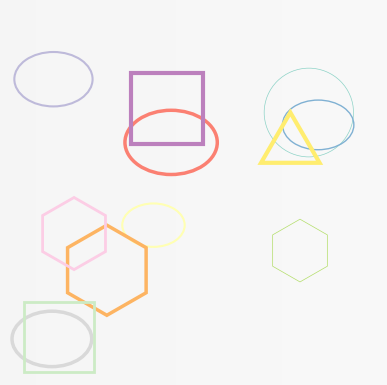[{"shape": "circle", "thickness": 0.5, "radius": 0.58, "center": [0.797, 0.708]}, {"shape": "oval", "thickness": 1.5, "radius": 0.4, "center": [0.396, 0.415]}, {"shape": "oval", "thickness": 1.5, "radius": 0.5, "center": [0.138, 0.794]}, {"shape": "oval", "thickness": 2.5, "radius": 0.6, "center": [0.442, 0.63]}, {"shape": "oval", "thickness": 1, "radius": 0.46, "center": [0.821, 0.676]}, {"shape": "hexagon", "thickness": 2.5, "radius": 0.59, "center": [0.276, 0.298]}, {"shape": "hexagon", "thickness": 0.5, "radius": 0.41, "center": [0.774, 0.349]}, {"shape": "hexagon", "thickness": 2, "radius": 0.47, "center": [0.191, 0.393]}, {"shape": "oval", "thickness": 2.5, "radius": 0.51, "center": [0.134, 0.12]}, {"shape": "square", "thickness": 3, "radius": 0.47, "center": [0.431, 0.718]}, {"shape": "square", "thickness": 2, "radius": 0.45, "center": [0.152, 0.124]}, {"shape": "triangle", "thickness": 3, "radius": 0.44, "center": [0.749, 0.621]}]